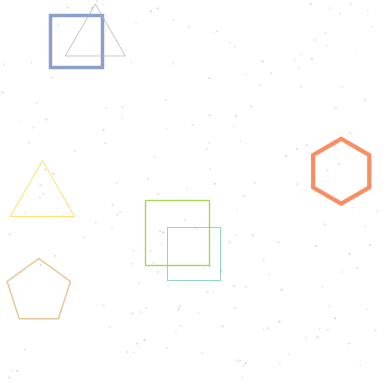[{"shape": "square", "thickness": 0.5, "radius": 0.34, "center": [0.503, 0.342]}, {"shape": "hexagon", "thickness": 3, "radius": 0.42, "center": [0.886, 0.555]}, {"shape": "square", "thickness": 2.5, "radius": 0.34, "center": [0.197, 0.894]}, {"shape": "square", "thickness": 1, "radius": 0.42, "center": [0.459, 0.396]}, {"shape": "triangle", "thickness": 0.5, "radius": 0.48, "center": [0.11, 0.486]}, {"shape": "pentagon", "thickness": 1, "radius": 0.43, "center": [0.101, 0.242]}, {"shape": "triangle", "thickness": 0.5, "radius": 0.45, "center": [0.248, 0.9]}]